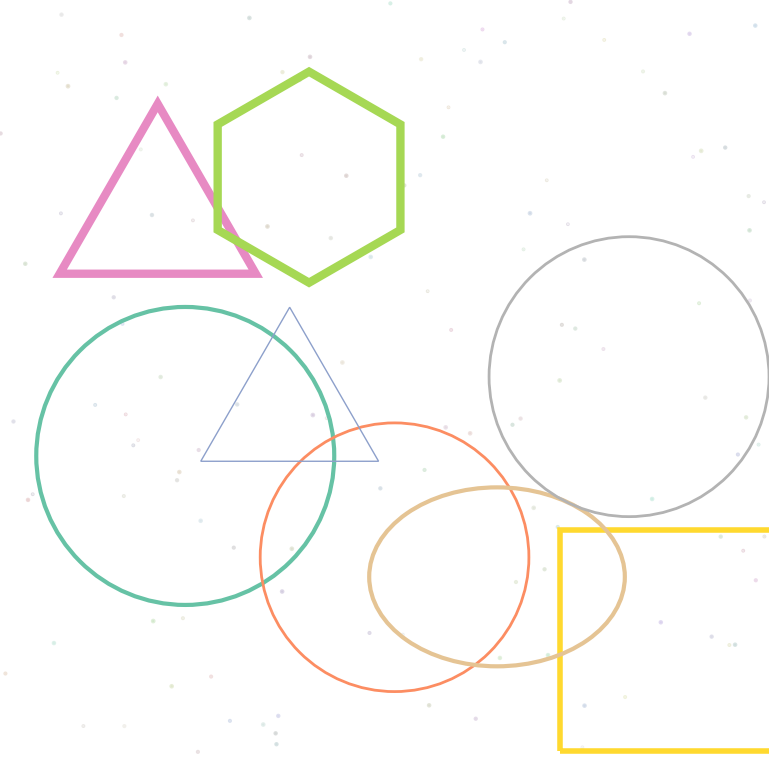[{"shape": "circle", "thickness": 1.5, "radius": 0.97, "center": [0.241, 0.408]}, {"shape": "circle", "thickness": 1, "radius": 0.87, "center": [0.512, 0.276]}, {"shape": "triangle", "thickness": 0.5, "radius": 0.67, "center": [0.376, 0.468]}, {"shape": "triangle", "thickness": 3, "radius": 0.74, "center": [0.205, 0.718]}, {"shape": "hexagon", "thickness": 3, "radius": 0.69, "center": [0.401, 0.77]}, {"shape": "square", "thickness": 2, "radius": 0.72, "center": [0.87, 0.168]}, {"shape": "oval", "thickness": 1.5, "radius": 0.83, "center": [0.645, 0.251]}, {"shape": "circle", "thickness": 1, "radius": 0.91, "center": [0.817, 0.511]}]